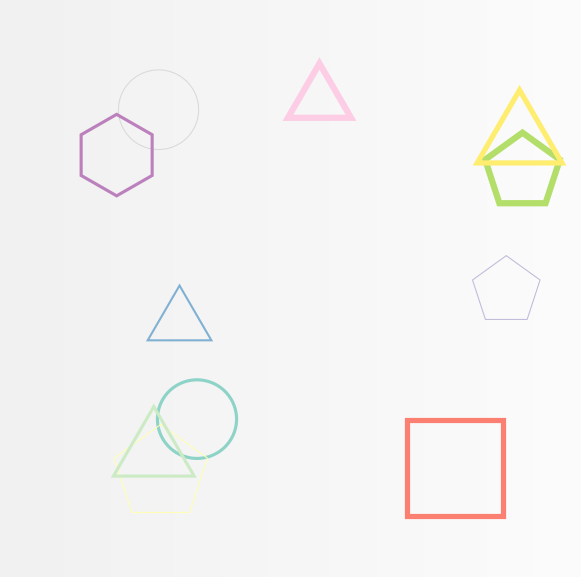[{"shape": "circle", "thickness": 1.5, "radius": 0.34, "center": [0.339, 0.273]}, {"shape": "pentagon", "thickness": 0.5, "radius": 0.42, "center": [0.277, 0.18]}, {"shape": "pentagon", "thickness": 0.5, "radius": 0.31, "center": [0.871, 0.495]}, {"shape": "square", "thickness": 2.5, "radius": 0.42, "center": [0.783, 0.189]}, {"shape": "triangle", "thickness": 1, "radius": 0.32, "center": [0.309, 0.441]}, {"shape": "pentagon", "thickness": 3, "radius": 0.34, "center": [0.899, 0.702]}, {"shape": "triangle", "thickness": 3, "radius": 0.31, "center": [0.55, 0.827]}, {"shape": "circle", "thickness": 0.5, "radius": 0.34, "center": [0.273, 0.809]}, {"shape": "hexagon", "thickness": 1.5, "radius": 0.35, "center": [0.201, 0.731]}, {"shape": "triangle", "thickness": 1.5, "radius": 0.4, "center": [0.265, 0.215]}, {"shape": "triangle", "thickness": 2.5, "radius": 0.42, "center": [0.894, 0.759]}]